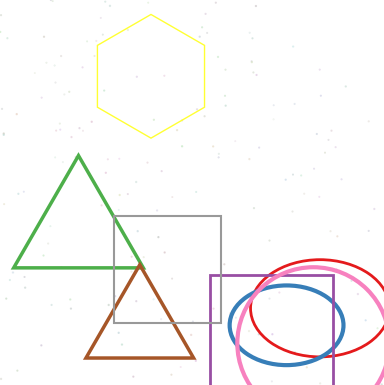[{"shape": "oval", "thickness": 2, "radius": 0.9, "center": [0.831, 0.199]}, {"shape": "oval", "thickness": 3, "radius": 0.74, "center": [0.744, 0.155]}, {"shape": "triangle", "thickness": 2.5, "radius": 0.97, "center": [0.204, 0.401]}, {"shape": "square", "thickness": 2, "radius": 0.8, "center": [0.706, 0.127]}, {"shape": "hexagon", "thickness": 1, "radius": 0.8, "center": [0.392, 0.802]}, {"shape": "triangle", "thickness": 2.5, "radius": 0.81, "center": [0.363, 0.151]}, {"shape": "circle", "thickness": 3, "radius": 0.99, "center": [0.814, 0.108]}, {"shape": "square", "thickness": 1.5, "radius": 0.69, "center": [0.435, 0.299]}]